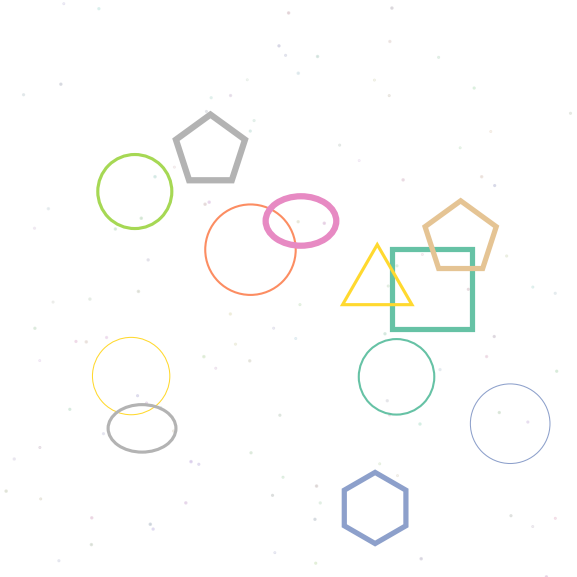[{"shape": "square", "thickness": 2.5, "radius": 0.35, "center": [0.748, 0.499]}, {"shape": "circle", "thickness": 1, "radius": 0.33, "center": [0.687, 0.347]}, {"shape": "circle", "thickness": 1, "radius": 0.39, "center": [0.434, 0.567]}, {"shape": "hexagon", "thickness": 2.5, "radius": 0.31, "center": [0.65, 0.12]}, {"shape": "circle", "thickness": 0.5, "radius": 0.34, "center": [0.883, 0.265]}, {"shape": "oval", "thickness": 3, "radius": 0.31, "center": [0.521, 0.616]}, {"shape": "circle", "thickness": 1.5, "radius": 0.32, "center": [0.233, 0.667]}, {"shape": "triangle", "thickness": 1.5, "radius": 0.35, "center": [0.653, 0.506]}, {"shape": "circle", "thickness": 0.5, "radius": 0.33, "center": [0.227, 0.348]}, {"shape": "pentagon", "thickness": 2.5, "radius": 0.32, "center": [0.798, 0.587]}, {"shape": "oval", "thickness": 1.5, "radius": 0.29, "center": [0.246, 0.257]}, {"shape": "pentagon", "thickness": 3, "radius": 0.31, "center": [0.364, 0.738]}]